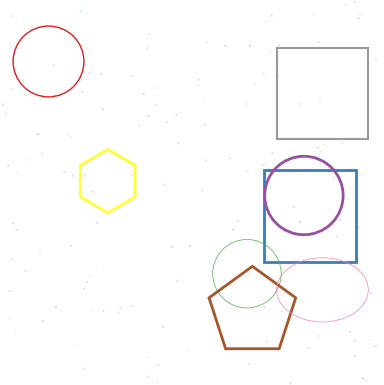[{"shape": "circle", "thickness": 1, "radius": 0.46, "center": [0.126, 0.84]}, {"shape": "square", "thickness": 2, "radius": 0.6, "center": [0.805, 0.439]}, {"shape": "circle", "thickness": 0.5, "radius": 0.44, "center": [0.641, 0.289]}, {"shape": "circle", "thickness": 2, "radius": 0.51, "center": [0.789, 0.492]}, {"shape": "hexagon", "thickness": 2, "radius": 0.41, "center": [0.28, 0.53]}, {"shape": "pentagon", "thickness": 2, "radius": 0.59, "center": [0.656, 0.19]}, {"shape": "oval", "thickness": 0.5, "radius": 0.6, "center": [0.837, 0.247]}, {"shape": "square", "thickness": 1.5, "radius": 0.59, "center": [0.838, 0.757]}]